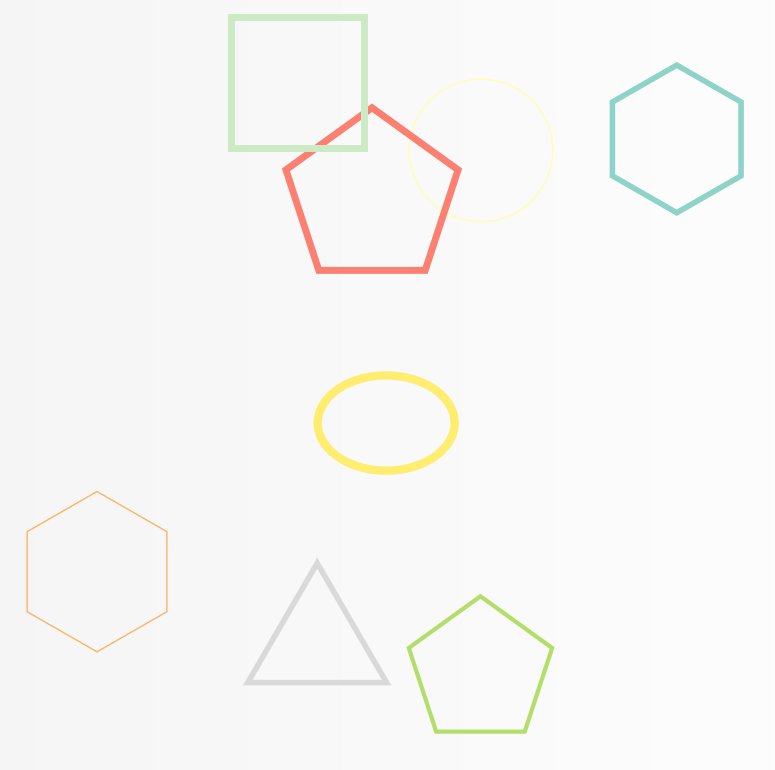[{"shape": "hexagon", "thickness": 2, "radius": 0.48, "center": [0.873, 0.82]}, {"shape": "circle", "thickness": 0.5, "radius": 0.46, "center": [0.621, 0.805]}, {"shape": "pentagon", "thickness": 2.5, "radius": 0.58, "center": [0.48, 0.743]}, {"shape": "hexagon", "thickness": 0.5, "radius": 0.52, "center": [0.125, 0.258]}, {"shape": "pentagon", "thickness": 1.5, "radius": 0.49, "center": [0.62, 0.128]}, {"shape": "triangle", "thickness": 2, "radius": 0.52, "center": [0.409, 0.165]}, {"shape": "square", "thickness": 2.5, "radius": 0.43, "center": [0.384, 0.893]}, {"shape": "oval", "thickness": 3, "radius": 0.44, "center": [0.498, 0.451]}]